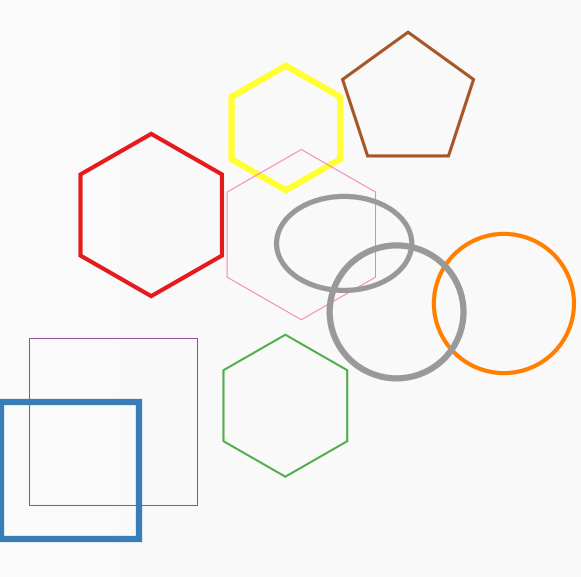[{"shape": "hexagon", "thickness": 2, "radius": 0.7, "center": [0.26, 0.627]}, {"shape": "square", "thickness": 3, "radius": 0.59, "center": [0.12, 0.184]}, {"shape": "hexagon", "thickness": 1, "radius": 0.61, "center": [0.491, 0.297]}, {"shape": "square", "thickness": 0.5, "radius": 0.72, "center": [0.195, 0.269]}, {"shape": "circle", "thickness": 2, "radius": 0.6, "center": [0.867, 0.474]}, {"shape": "hexagon", "thickness": 3, "radius": 0.54, "center": [0.492, 0.778]}, {"shape": "pentagon", "thickness": 1.5, "radius": 0.59, "center": [0.702, 0.825]}, {"shape": "hexagon", "thickness": 0.5, "radius": 0.74, "center": [0.518, 0.593]}, {"shape": "circle", "thickness": 3, "radius": 0.58, "center": [0.682, 0.459]}, {"shape": "oval", "thickness": 2.5, "radius": 0.58, "center": [0.592, 0.578]}]